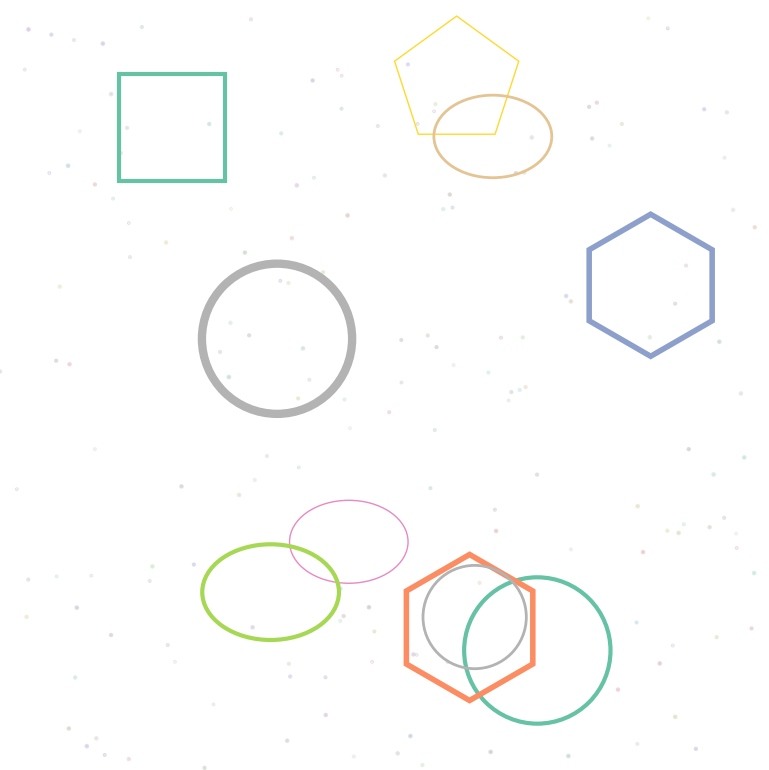[{"shape": "circle", "thickness": 1.5, "radius": 0.48, "center": [0.698, 0.155]}, {"shape": "square", "thickness": 1.5, "radius": 0.35, "center": [0.223, 0.834]}, {"shape": "hexagon", "thickness": 2, "radius": 0.47, "center": [0.61, 0.185]}, {"shape": "hexagon", "thickness": 2, "radius": 0.46, "center": [0.845, 0.63]}, {"shape": "oval", "thickness": 0.5, "radius": 0.38, "center": [0.453, 0.296]}, {"shape": "oval", "thickness": 1.5, "radius": 0.44, "center": [0.351, 0.231]}, {"shape": "pentagon", "thickness": 0.5, "radius": 0.42, "center": [0.593, 0.894]}, {"shape": "oval", "thickness": 1, "radius": 0.38, "center": [0.64, 0.823]}, {"shape": "circle", "thickness": 1, "radius": 0.34, "center": [0.616, 0.199]}, {"shape": "circle", "thickness": 3, "radius": 0.49, "center": [0.36, 0.56]}]